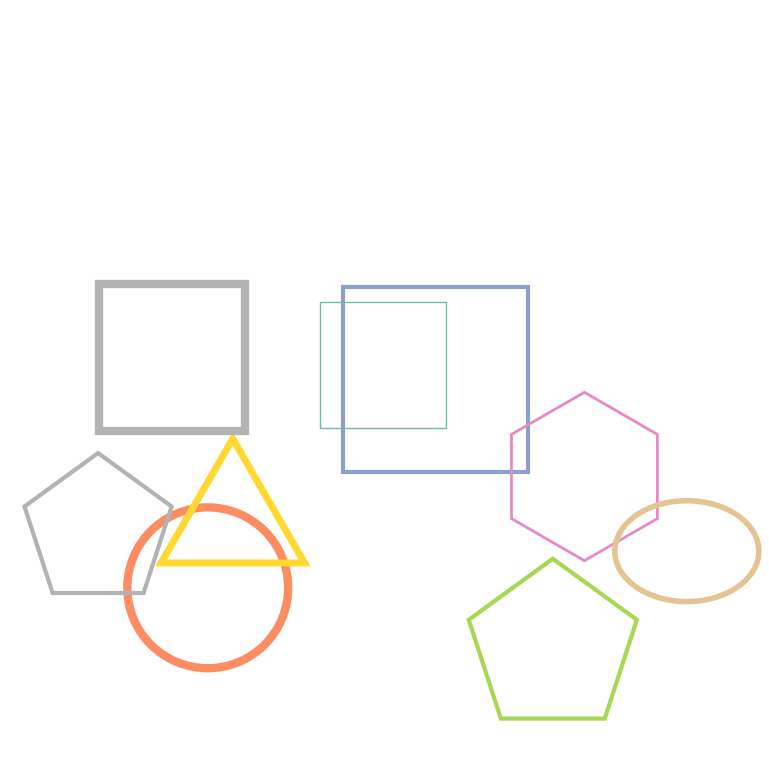[{"shape": "square", "thickness": 0.5, "radius": 0.41, "center": [0.497, 0.526]}, {"shape": "circle", "thickness": 3, "radius": 0.52, "center": [0.27, 0.237]}, {"shape": "square", "thickness": 1.5, "radius": 0.6, "center": [0.566, 0.507]}, {"shape": "hexagon", "thickness": 1, "radius": 0.55, "center": [0.759, 0.381]}, {"shape": "pentagon", "thickness": 1.5, "radius": 0.57, "center": [0.718, 0.16]}, {"shape": "triangle", "thickness": 2.5, "radius": 0.54, "center": [0.302, 0.323]}, {"shape": "oval", "thickness": 2, "radius": 0.47, "center": [0.892, 0.284]}, {"shape": "square", "thickness": 3, "radius": 0.48, "center": [0.223, 0.536]}, {"shape": "pentagon", "thickness": 1.5, "radius": 0.5, "center": [0.127, 0.311]}]